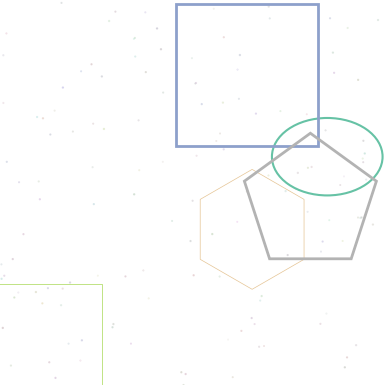[{"shape": "oval", "thickness": 1.5, "radius": 0.72, "center": [0.85, 0.593]}, {"shape": "square", "thickness": 2, "radius": 0.92, "center": [0.642, 0.806]}, {"shape": "square", "thickness": 0.5, "radius": 0.8, "center": [0.104, 0.101]}, {"shape": "hexagon", "thickness": 0.5, "radius": 0.78, "center": [0.655, 0.404]}, {"shape": "pentagon", "thickness": 2, "radius": 0.9, "center": [0.806, 0.474]}]